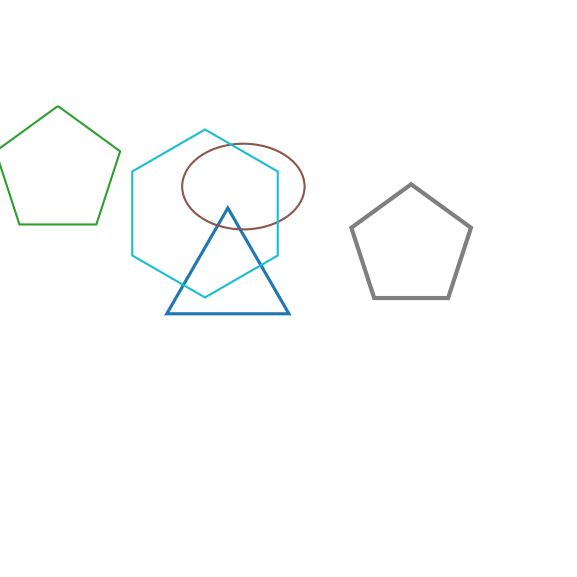[{"shape": "triangle", "thickness": 1.5, "radius": 0.61, "center": [0.395, 0.517]}, {"shape": "pentagon", "thickness": 1, "radius": 0.57, "center": [0.1, 0.702]}, {"shape": "oval", "thickness": 1, "radius": 0.53, "center": [0.421, 0.676]}, {"shape": "pentagon", "thickness": 2, "radius": 0.54, "center": [0.712, 0.571]}, {"shape": "hexagon", "thickness": 1, "radius": 0.73, "center": [0.355, 0.629]}]